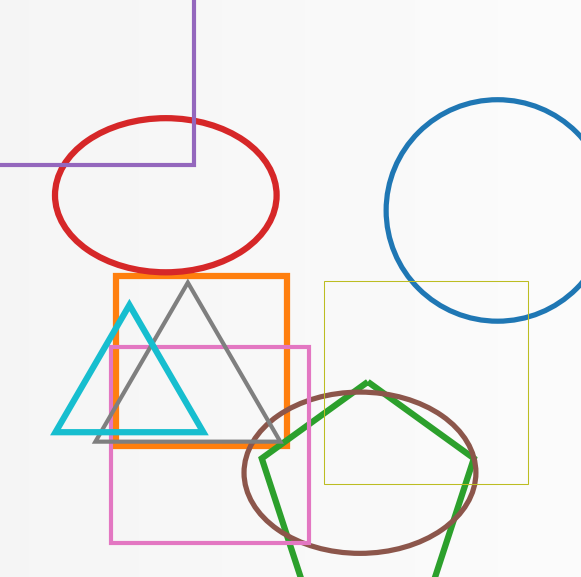[{"shape": "circle", "thickness": 2.5, "radius": 0.96, "center": [0.856, 0.635]}, {"shape": "square", "thickness": 3, "radius": 0.74, "center": [0.347, 0.374]}, {"shape": "pentagon", "thickness": 3, "radius": 0.96, "center": [0.633, 0.146]}, {"shape": "oval", "thickness": 3, "radius": 0.95, "center": [0.285, 0.661]}, {"shape": "square", "thickness": 2, "radius": 0.89, "center": [0.156, 0.891]}, {"shape": "oval", "thickness": 2.5, "radius": 1.0, "center": [0.619, 0.181]}, {"shape": "square", "thickness": 2, "radius": 0.85, "center": [0.361, 0.229]}, {"shape": "triangle", "thickness": 2, "radius": 0.92, "center": [0.323, 0.326]}, {"shape": "square", "thickness": 0.5, "radius": 0.88, "center": [0.733, 0.337]}, {"shape": "triangle", "thickness": 3, "radius": 0.73, "center": [0.223, 0.324]}]